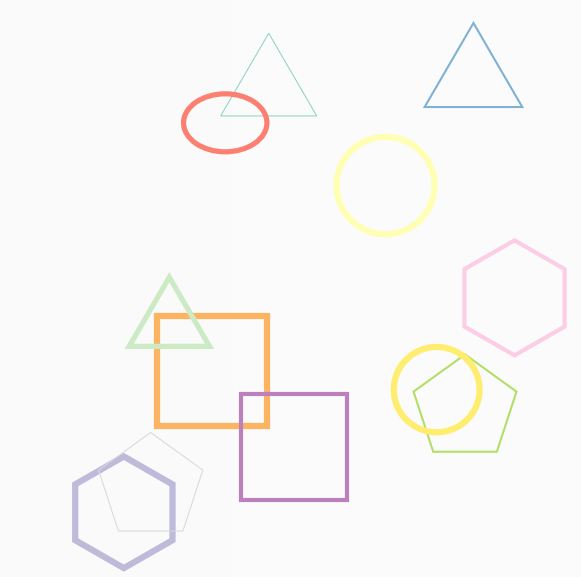[{"shape": "triangle", "thickness": 0.5, "radius": 0.48, "center": [0.462, 0.846]}, {"shape": "circle", "thickness": 3, "radius": 0.42, "center": [0.663, 0.678]}, {"shape": "hexagon", "thickness": 3, "radius": 0.48, "center": [0.213, 0.112]}, {"shape": "oval", "thickness": 2.5, "radius": 0.36, "center": [0.387, 0.786]}, {"shape": "triangle", "thickness": 1, "radius": 0.48, "center": [0.815, 0.862]}, {"shape": "square", "thickness": 3, "radius": 0.47, "center": [0.365, 0.357]}, {"shape": "pentagon", "thickness": 1, "radius": 0.47, "center": [0.8, 0.292]}, {"shape": "hexagon", "thickness": 2, "radius": 0.5, "center": [0.885, 0.483]}, {"shape": "pentagon", "thickness": 0.5, "radius": 0.47, "center": [0.259, 0.156]}, {"shape": "square", "thickness": 2, "radius": 0.46, "center": [0.506, 0.226]}, {"shape": "triangle", "thickness": 2.5, "radius": 0.4, "center": [0.291, 0.439]}, {"shape": "circle", "thickness": 3, "radius": 0.37, "center": [0.751, 0.324]}]